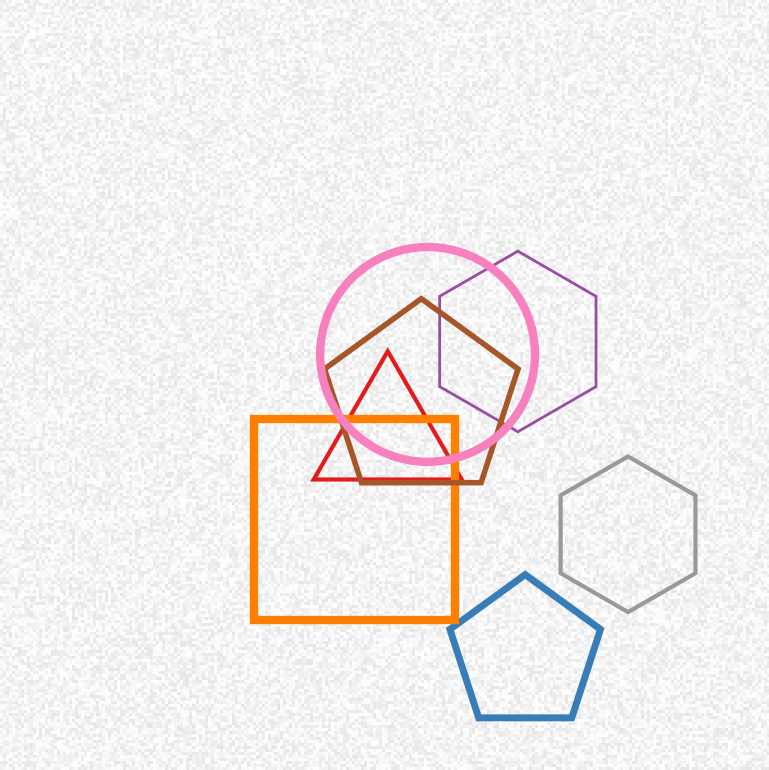[{"shape": "triangle", "thickness": 1.5, "radius": 0.56, "center": [0.504, 0.433]}, {"shape": "pentagon", "thickness": 2.5, "radius": 0.51, "center": [0.682, 0.151]}, {"shape": "hexagon", "thickness": 1, "radius": 0.59, "center": [0.673, 0.557]}, {"shape": "square", "thickness": 3, "radius": 0.65, "center": [0.46, 0.325]}, {"shape": "pentagon", "thickness": 2, "radius": 0.66, "center": [0.547, 0.48]}, {"shape": "circle", "thickness": 3, "radius": 0.7, "center": [0.555, 0.54]}, {"shape": "hexagon", "thickness": 1.5, "radius": 0.51, "center": [0.816, 0.306]}]